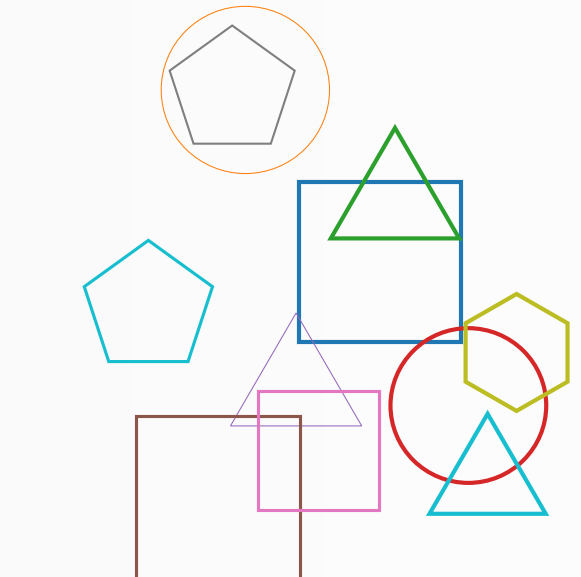[{"shape": "square", "thickness": 2, "radius": 0.7, "center": [0.653, 0.545]}, {"shape": "circle", "thickness": 0.5, "radius": 0.72, "center": [0.422, 0.843]}, {"shape": "triangle", "thickness": 2, "radius": 0.64, "center": [0.68, 0.65]}, {"shape": "circle", "thickness": 2, "radius": 0.67, "center": [0.806, 0.297]}, {"shape": "triangle", "thickness": 0.5, "radius": 0.65, "center": [0.509, 0.327]}, {"shape": "square", "thickness": 1.5, "radius": 0.7, "center": [0.375, 0.138]}, {"shape": "square", "thickness": 1.5, "radius": 0.52, "center": [0.548, 0.219]}, {"shape": "pentagon", "thickness": 1, "radius": 0.57, "center": [0.399, 0.842]}, {"shape": "hexagon", "thickness": 2, "radius": 0.51, "center": [0.889, 0.389]}, {"shape": "triangle", "thickness": 2, "radius": 0.58, "center": [0.839, 0.167]}, {"shape": "pentagon", "thickness": 1.5, "radius": 0.58, "center": [0.255, 0.467]}]